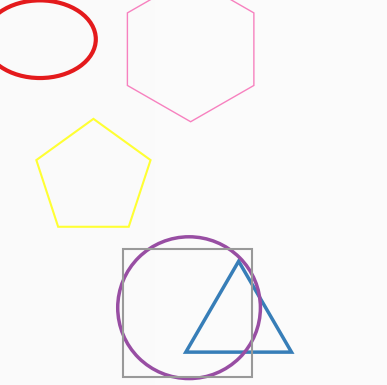[{"shape": "oval", "thickness": 3, "radius": 0.72, "center": [0.103, 0.898]}, {"shape": "triangle", "thickness": 2.5, "radius": 0.79, "center": [0.616, 0.164]}, {"shape": "circle", "thickness": 2.5, "radius": 0.92, "center": [0.488, 0.201]}, {"shape": "pentagon", "thickness": 1.5, "radius": 0.77, "center": [0.241, 0.536]}, {"shape": "hexagon", "thickness": 1, "radius": 0.94, "center": [0.492, 0.872]}, {"shape": "square", "thickness": 1.5, "radius": 0.83, "center": [0.484, 0.188]}]